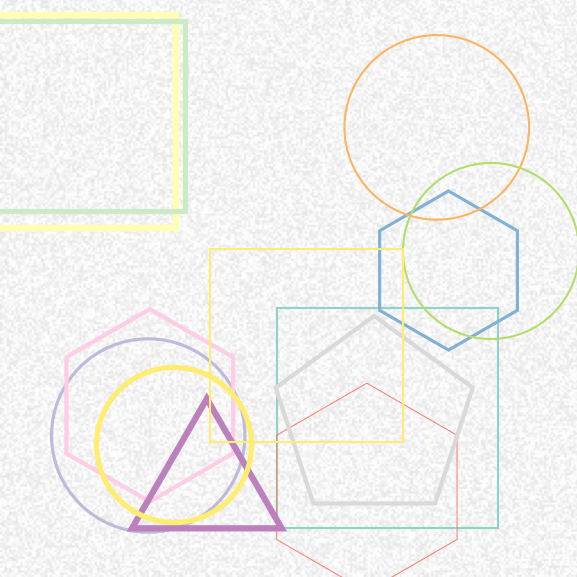[{"shape": "square", "thickness": 1, "radius": 0.95, "center": [0.671, 0.275]}, {"shape": "square", "thickness": 3, "radius": 0.92, "center": [0.121, 0.789]}, {"shape": "circle", "thickness": 1.5, "radius": 0.84, "center": [0.257, 0.245]}, {"shape": "hexagon", "thickness": 0.5, "radius": 0.9, "center": [0.635, 0.155]}, {"shape": "hexagon", "thickness": 1.5, "radius": 0.69, "center": [0.777, 0.531]}, {"shape": "circle", "thickness": 1, "radius": 0.8, "center": [0.756, 0.779]}, {"shape": "circle", "thickness": 1, "radius": 0.76, "center": [0.85, 0.565]}, {"shape": "hexagon", "thickness": 2, "radius": 0.83, "center": [0.259, 0.297]}, {"shape": "pentagon", "thickness": 2, "radius": 0.9, "center": [0.648, 0.272]}, {"shape": "triangle", "thickness": 3, "radius": 0.75, "center": [0.358, 0.159]}, {"shape": "square", "thickness": 2.5, "radius": 0.82, "center": [0.157, 0.799]}, {"shape": "circle", "thickness": 2.5, "radius": 0.67, "center": [0.301, 0.229]}, {"shape": "square", "thickness": 1, "radius": 0.84, "center": [0.532, 0.401]}]